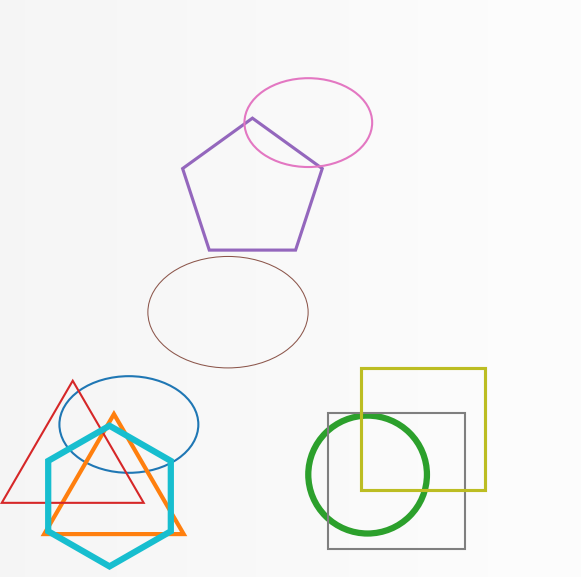[{"shape": "oval", "thickness": 1, "radius": 0.6, "center": [0.222, 0.264]}, {"shape": "triangle", "thickness": 2, "radius": 0.69, "center": [0.196, 0.144]}, {"shape": "circle", "thickness": 3, "radius": 0.51, "center": [0.632, 0.177]}, {"shape": "triangle", "thickness": 1, "radius": 0.7, "center": [0.125, 0.199]}, {"shape": "pentagon", "thickness": 1.5, "radius": 0.63, "center": [0.434, 0.668]}, {"shape": "oval", "thickness": 0.5, "radius": 0.69, "center": [0.392, 0.459]}, {"shape": "oval", "thickness": 1, "radius": 0.55, "center": [0.53, 0.787]}, {"shape": "square", "thickness": 1, "radius": 0.59, "center": [0.683, 0.166]}, {"shape": "square", "thickness": 1.5, "radius": 0.53, "center": [0.728, 0.256]}, {"shape": "hexagon", "thickness": 3, "radius": 0.61, "center": [0.188, 0.14]}]